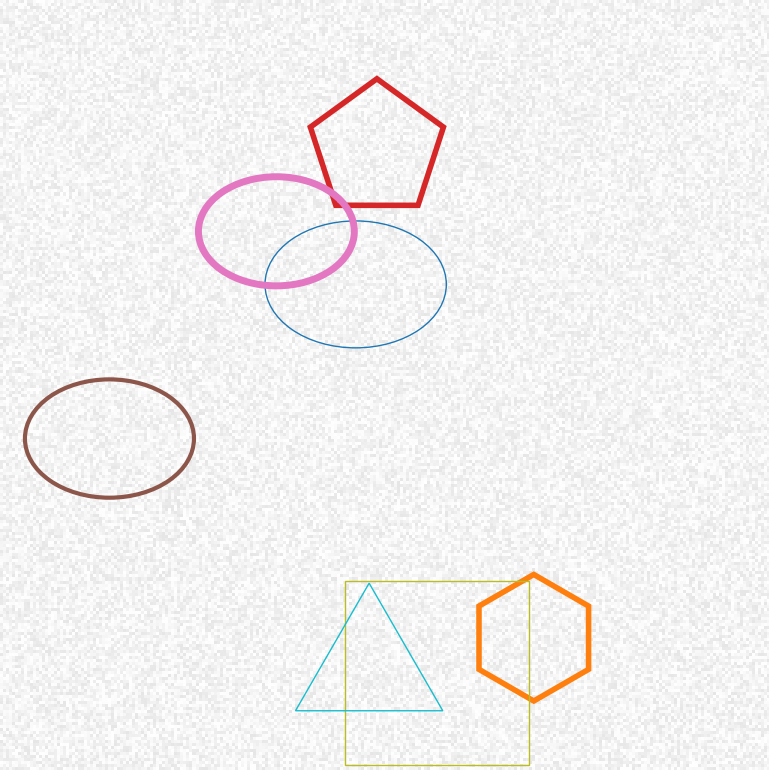[{"shape": "oval", "thickness": 0.5, "radius": 0.59, "center": [0.462, 0.631]}, {"shape": "hexagon", "thickness": 2, "radius": 0.41, "center": [0.693, 0.172]}, {"shape": "pentagon", "thickness": 2, "radius": 0.45, "center": [0.489, 0.807]}, {"shape": "oval", "thickness": 1.5, "radius": 0.55, "center": [0.142, 0.43]}, {"shape": "oval", "thickness": 2.5, "radius": 0.51, "center": [0.359, 0.7]}, {"shape": "square", "thickness": 0.5, "radius": 0.6, "center": [0.568, 0.126]}, {"shape": "triangle", "thickness": 0.5, "radius": 0.55, "center": [0.479, 0.132]}]